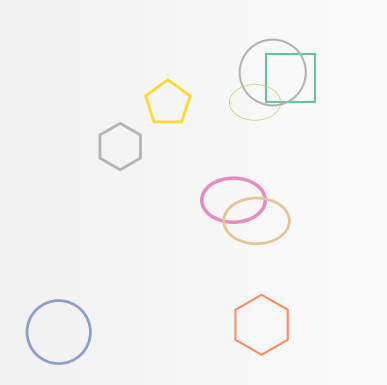[{"shape": "square", "thickness": 1.5, "radius": 0.31, "center": [0.75, 0.796]}, {"shape": "hexagon", "thickness": 1.5, "radius": 0.39, "center": [0.675, 0.156]}, {"shape": "circle", "thickness": 2, "radius": 0.41, "center": [0.151, 0.137]}, {"shape": "oval", "thickness": 2.5, "radius": 0.41, "center": [0.603, 0.48]}, {"shape": "oval", "thickness": 0.5, "radius": 0.33, "center": [0.658, 0.734]}, {"shape": "pentagon", "thickness": 2, "radius": 0.3, "center": [0.433, 0.732]}, {"shape": "oval", "thickness": 2, "radius": 0.42, "center": [0.662, 0.426]}, {"shape": "hexagon", "thickness": 2, "radius": 0.3, "center": [0.31, 0.619]}, {"shape": "circle", "thickness": 1.5, "radius": 0.43, "center": [0.704, 0.812]}]